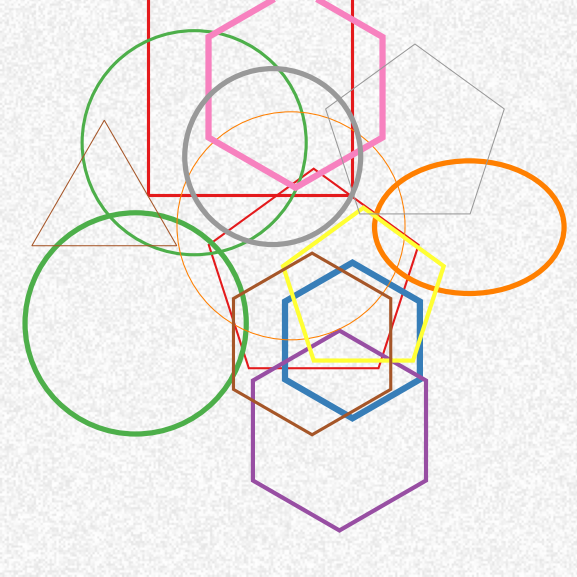[{"shape": "square", "thickness": 1.5, "radius": 0.88, "center": [0.432, 0.838]}, {"shape": "pentagon", "thickness": 1, "radius": 0.96, "center": [0.543, 0.516]}, {"shape": "hexagon", "thickness": 3, "radius": 0.67, "center": [0.61, 0.41]}, {"shape": "circle", "thickness": 2.5, "radius": 0.96, "center": [0.235, 0.439]}, {"shape": "circle", "thickness": 1.5, "radius": 0.97, "center": [0.336, 0.752]}, {"shape": "hexagon", "thickness": 2, "radius": 0.87, "center": [0.588, 0.254]}, {"shape": "oval", "thickness": 2.5, "radius": 0.82, "center": [0.813, 0.606]}, {"shape": "circle", "thickness": 0.5, "radius": 0.99, "center": [0.504, 0.608]}, {"shape": "pentagon", "thickness": 2, "radius": 0.73, "center": [0.629, 0.493]}, {"shape": "hexagon", "thickness": 1.5, "radius": 0.79, "center": [0.54, 0.404]}, {"shape": "triangle", "thickness": 0.5, "radius": 0.72, "center": [0.181, 0.646]}, {"shape": "hexagon", "thickness": 3, "radius": 0.87, "center": [0.512, 0.848]}, {"shape": "pentagon", "thickness": 0.5, "radius": 0.81, "center": [0.719, 0.76]}, {"shape": "circle", "thickness": 2.5, "radius": 0.76, "center": [0.472, 0.728]}]